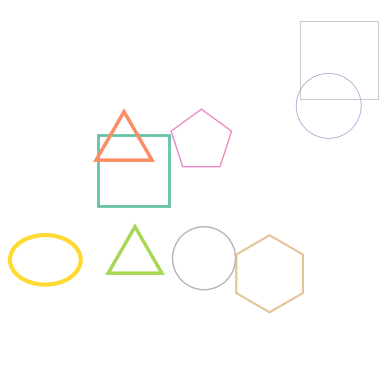[{"shape": "square", "thickness": 2, "radius": 0.46, "center": [0.346, 0.557]}, {"shape": "triangle", "thickness": 2.5, "radius": 0.42, "center": [0.322, 0.626]}, {"shape": "circle", "thickness": 0.5, "radius": 0.42, "center": [0.854, 0.725]}, {"shape": "pentagon", "thickness": 1, "radius": 0.41, "center": [0.523, 0.634]}, {"shape": "triangle", "thickness": 2.5, "radius": 0.4, "center": [0.351, 0.331]}, {"shape": "oval", "thickness": 3, "radius": 0.46, "center": [0.118, 0.325]}, {"shape": "hexagon", "thickness": 1.5, "radius": 0.5, "center": [0.7, 0.289]}, {"shape": "circle", "thickness": 1, "radius": 0.41, "center": [0.53, 0.329]}, {"shape": "square", "thickness": 0.5, "radius": 0.51, "center": [0.88, 0.843]}]